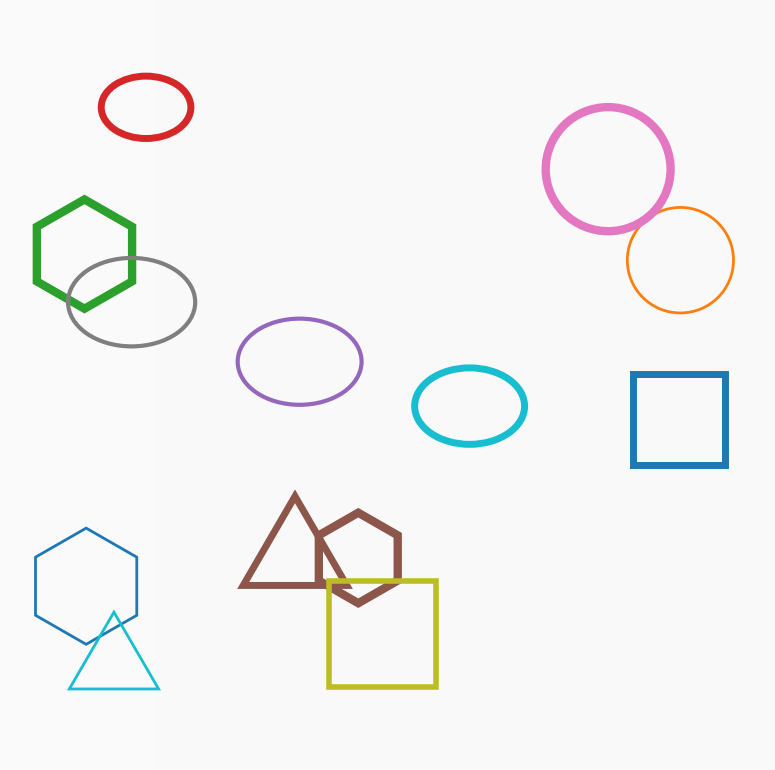[{"shape": "hexagon", "thickness": 1, "radius": 0.38, "center": [0.111, 0.239]}, {"shape": "square", "thickness": 2.5, "radius": 0.3, "center": [0.876, 0.455]}, {"shape": "circle", "thickness": 1, "radius": 0.34, "center": [0.878, 0.662]}, {"shape": "hexagon", "thickness": 3, "radius": 0.35, "center": [0.109, 0.67]}, {"shape": "oval", "thickness": 2.5, "radius": 0.29, "center": [0.188, 0.861]}, {"shape": "oval", "thickness": 1.5, "radius": 0.4, "center": [0.387, 0.53]}, {"shape": "hexagon", "thickness": 3, "radius": 0.29, "center": [0.462, 0.275]}, {"shape": "triangle", "thickness": 2.5, "radius": 0.39, "center": [0.381, 0.278]}, {"shape": "circle", "thickness": 3, "radius": 0.4, "center": [0.785, 0.78]}, {"shape": "oval", "thickness": 1.5, "radius": 0.41, "center": [0.17, 0.608]}, {"shape": "square", "thickness": 2, "radius": 0.35, "center": [0.494, 0.177]}, {"shape": "oval", "thickness": 2.5, "radius": 0.35, "center": [0.606, 0.473]}, {"shape": "triangle", "thickness": 1, "radius": 0.33, "center": [0.147, 0.138]}]